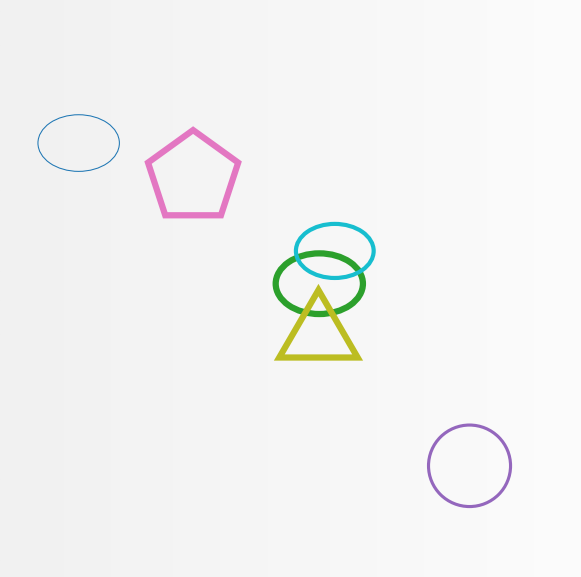[{"shape": "oval", "thickness": 0.5, "radius": 0.35, "center": [0.135, 0.751]}, {"shape": "oval", "thickness": 3, "radius": 0.38, "center": [0.549, 0.508]}, {"shape": "circle", "thickness": 1.5, "radius": 0.35, "center": [0.808, 0.193]}, {"shape": "pentagon", "thickness": 3, "radius": 0.41, "center": [0.332, 0.692]}, {"shape": "triangle", "thickness": 3, "radius": 0.39, "center": [0.548, 0.419]}, {"shape": "oval", "thickness": 2, "radius": 0.33, "center": [0.576, 0.565]}]